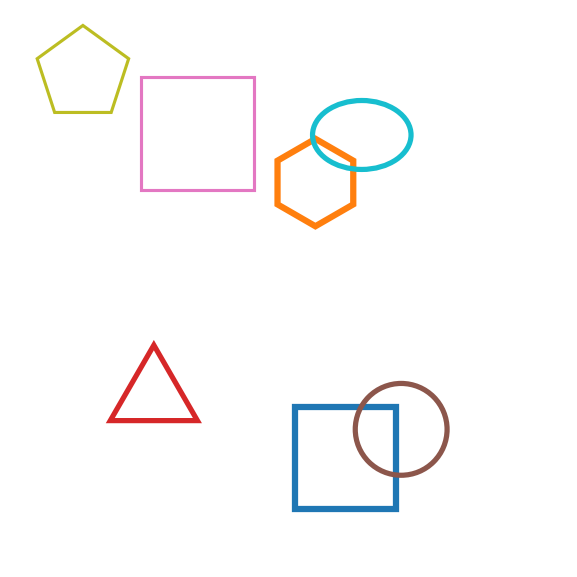[{"shape": "square", "thickness": 3, "radius": 0.44, "center": [0.598, 0.206]}, {"shape": "hexagon", "thickness": 3, "radius": 0.38, "center": [0.546, 0.683]}, {"shape": "triangle", "thickness": 2.5, "radius": 0.44, "center": [0.266, 0.314]}, {"shape": "circle", "thickness": 2.5, "radius": 0.4, "center": [0.695, 0.256]}, {"shape": "square", "thickness": 1.5, "radius": 0.49, "center": [0.342, 0.768]}, {"shape": "pentagon", "thickness": 1.5, "radius": 0.42, "center": [0.144, 0.872]}, {"shape": "oval", "thickness": 2.5, "radius": 0.43, "center": [0.626, 0.765]}]